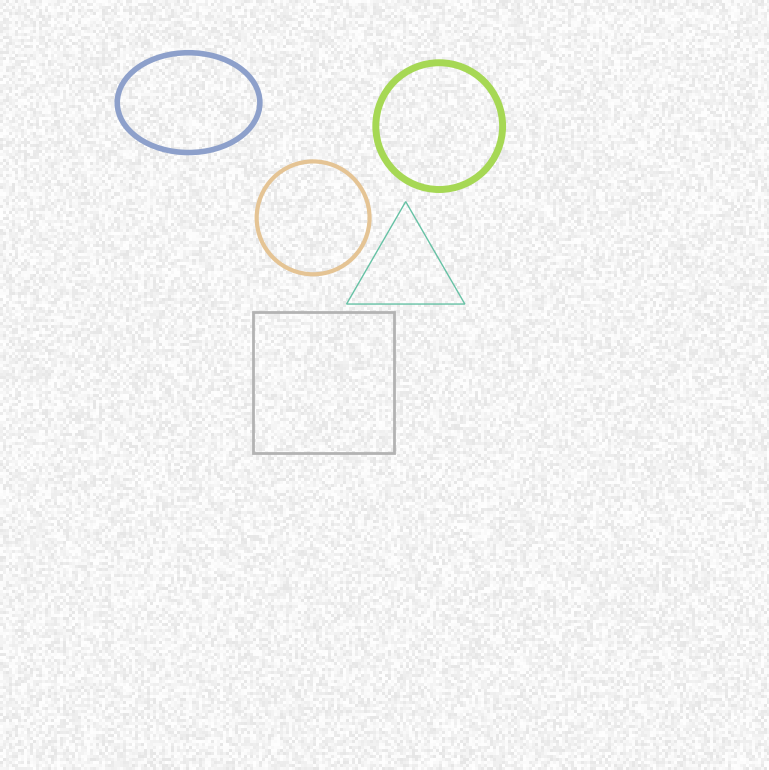[{"shape": "triangle", "thickness": 0.5, "radius": 0.44, "center": [0.527, 0.649]}, {"shape": "oval", "thickness": 2, "radius": 0.46, "center": [0.245, 0.867]}, {"shape": "circle", "thickness": 2.5, "radius": 0.41, "center": [0.57, 0.836]}, {"shape": "circle", "thickness": 1.5, "radius": 0.37, "center": [0.407, 0.717]}, {"shape": "square", "thickness": 1, "radius": 0.46, "center": [0.421, 0.504]}]